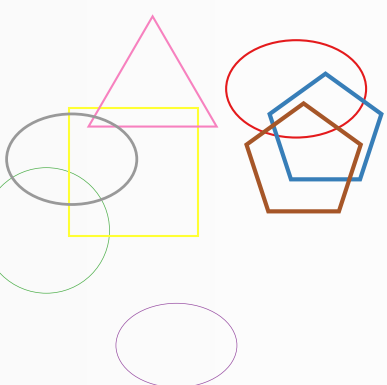[{"shape": "oval", "thickness": 1.5, "radius": 0.9, "center": [0.764, 0.769]}, {"shape": "pentagon", "thickness": 3, "radius": 0.76, "center": [0.84, 0.657]}, {"shape": "circle", "thickness": 0.5, "radius": 0.82, "center": [0.12, 0.401]}, {"shape": "oval", "thickness": 0.5, "radius": 0.78, "center": [0.455, 0.103]}, {"shape": "square", "thickness": 1.5, "radius": 0.83, "center": [0.346, 0.553]}, {"shape": "pentagon", "thickness": 3, "radius": 0.77, "center": [0.784, 0.576]}, {"shape": "triangle", "thickness": 1.5, "radius": 0.95, "center": [0.394, 0.767]}, {"shape": "oval", "thickness": 2, "radius": 0.84, "center": [0.185, 0.586]}]